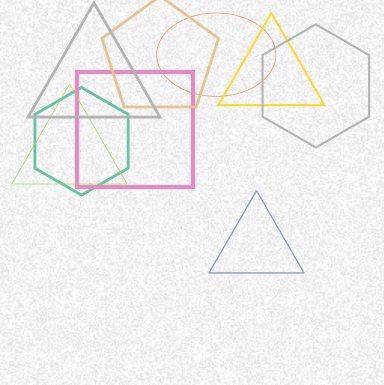[{"shape": "hexagon", "thickness": 2, "radius": 0.7, "center": [0.212, 0.633]}, {"shape": "oval", "thickness": 0.5, "radius": 0.77, "center": [0.562, 0.858]}, {"shape": "triangle", "thickness": 1, "radius": 0.71, "center": [0.666, 0.362]}, {"shape": "square", "thickness": 3, "radius": 0.75, "center": [0.351, 0.664]}, {"shape": "triangle", "thickness": 0.5, "radius": 0.86, "center": [0.181, 0.609]}, {"shape": "triangle", "thickness": 1.5, "radius": 0.8, "center": [0.705, 0.807]}, {"shape": "pentagon", "thickness": 2, "radius": 0.8, "center": [0.416, 0.851]}, {"shape": "triangle", "thickness": 2, "radius": 0.99, "center": [0.244, 0.795]}, {"shape": "hexagon", "thickness": 1.5, "radius": 0.8, "center": [0.82, 0.777]}]